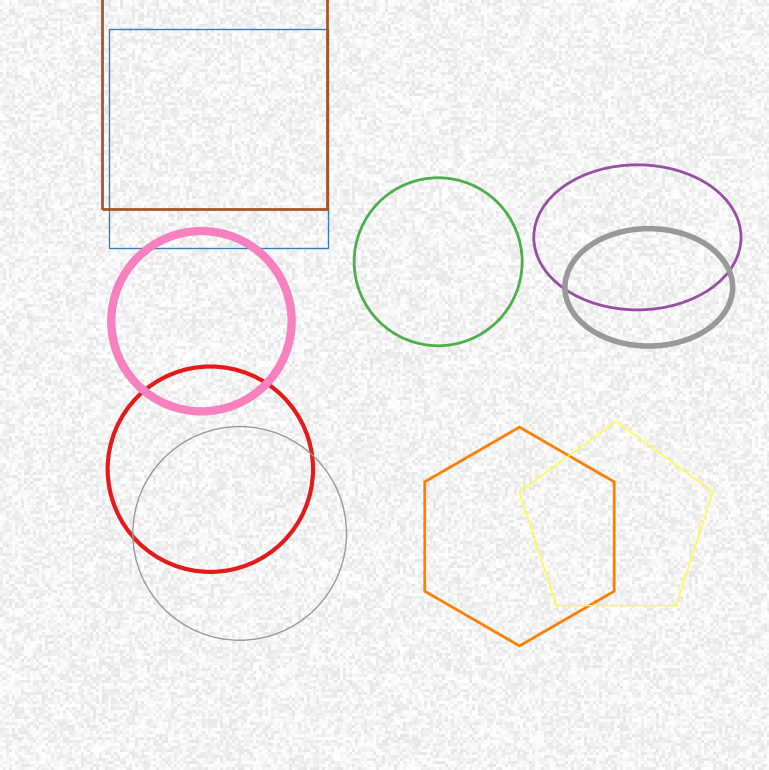[{"shape": "circle", "thickness": 1.5, "radius": 0.67, "center": [0.273, 0.391]}, {"shape": "square", "thickness": 0.5, "radius": 0.71, "center": [0.284, 0.82]}, {"shape": "circle", "thickness": 1, "radius": 0.55, "center": [0.569, 0.66]}, {"shape": "oval", "thickness": 1, "radius": 0.67, "center": [0.828, 0.692]}, {"shape": "hexagon", "thickness": 1, "radius": 0.71, "center": [0.675, 0.303]}, {"shape": "pentagon", "thickness": 0.5, "radius": 0.66, "center": [0.8, 0.32]}, {"shape": "square", "thickness": 1, "radius": 0.73, "center": [0.279, 0.875]}, {"shape": "circle", "thickness": 3, "radius": 0.59, "center": [0.262, 0.583]}, {"shape": "oval", "thickness": 2, "radius": 0.54, "center": [0.843, 0.627]}, {"shape": "circle", "thickness": 0.5, "radius": 0.69, "center": [0.311, 0.307]}]